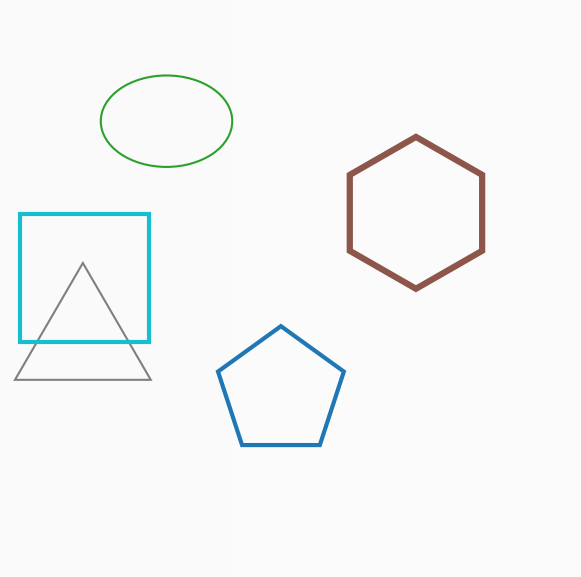[{"shape": "pentagon", "thickness": 2, "radius": 0.57, "center": [0.483, 0.321]}, {"shape": "oval", "thickness": 1, "radius": 0.57, "center": [0.286, 0.789]}, {"shape": "hexagon", "thickness": 3, "radius": 0.66, "center": [0.716, 0.631]}, {"shape": "triangle", "thickness": 1, "radius": 0.67, "center": [0.143, 0.409]}, {"shape": "square", "thickness": 2, "radius": 0.56, "center": [0.146, 0.518]}]